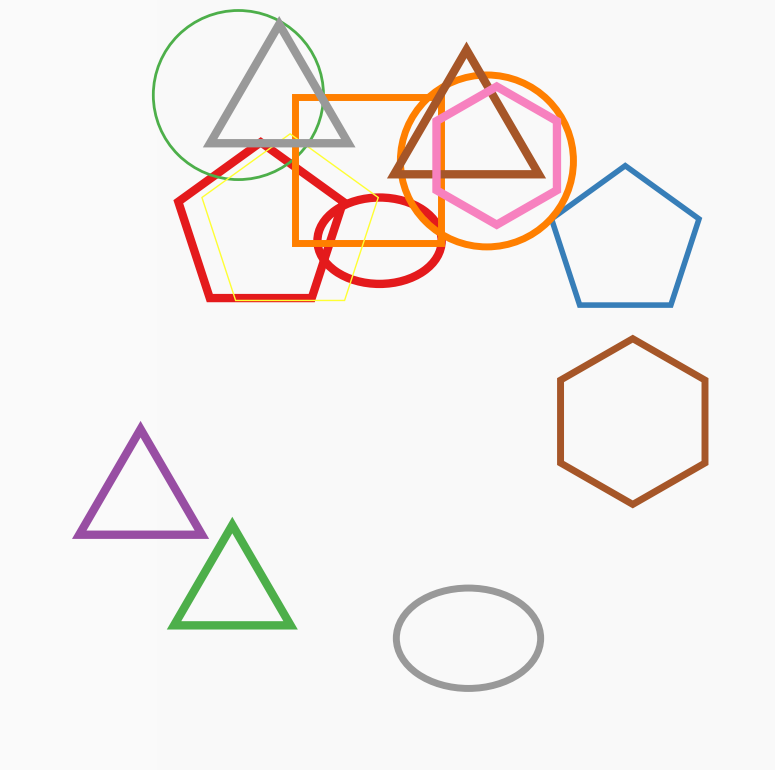[{"shape": "oval", "thickness": 3, "radius": 0.4, "center": [0.49, 0.687]}, {"shape": "pentagon", "thickness": 3, "radius": 0.56, "center": [0.336, 0.703]}, {"shape": "pentagon", "thickness": 2, "radius": 0.5, "center": [0.807, 0.685]}, {"shape": "circle", "thickness": 1, "radius": 0.55, "center": [0.308, 0.877]}, {"shape": "triangle", "thickness": 3, "radius": 0.43, "center": [0.3, 0.231]}, {"shape": "triangle", "thickness": 3, "radius": 0.46, "center": [0.181, 0.351]}, {"shape": "circle", "thickness": 2.5, "radius": 0.56, "center": [0.628, 0.791]}, {"shape": "square", "thickness": 2.5, "radius": 0.47, "center": [0.475, 0.779]}, {"shape": "pentagon", "thickness": 0.5, "radius": 0.6, "center": [0.374, 0.707]}, {"shape": "hexagon", "thickness": 2.5, "radius": 0.54, "center": [0.816, 0.453]}, {"shape": "triangle", "thickness": 3, "radius": 0.54, "center": [0.602, 0.828]}, {"shape": "hexagon", "thickness": 3, "radius": 0.45, "center": [0.641, 0.798]}, {"shape": "oval", "thickness": 2.5, "radius": 0.47, "center": [0.605, 0.171]}, {"shape": "triangle", "thickness": 3, "radius": 0.51, "center": [0.36, 0.865]}]